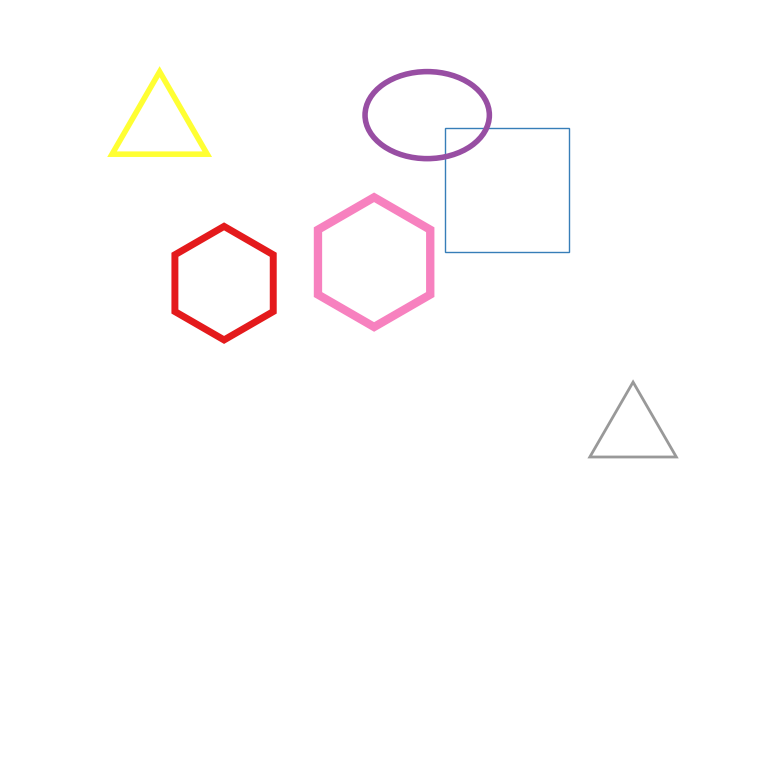[{"shape": "hexagon", "thickness": 2.5, "radius": 0.37, "center": [0.291, 0.632]}, {"shape": "square", "thickness": 0.5, "radius": 0.4, "center": [0.658, 0.753]}, {"shape": "oval", "thickness": 2, "radius": 0.4, "center": [0.555, 0.85]}, {"shape": "triangle", "thickness": 2, "radius": 0.36, "center": [0.207, 0.835]}, {"shape": "hexagon", "thickness": 3, "radius": 0.42, "center": [0.486, 0.66]}, {"shape": "triangle", "thickness": 1, "radius": 0.32, "center": [0.822, 0.439]}]